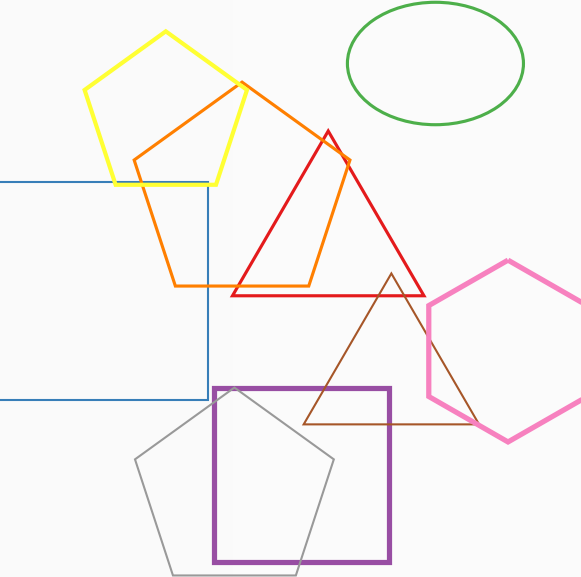[{"shape": "triangle", "thickness": 1.5, "radius": 0.95, "center": [0.565, 0.582]}, {"shape": "square", "thickness": 1, "radius": 0.95, "center": [0.168, 0.495]}, {"shape": "oval", "thickness": 1.5, "radius": 0.76, "center": [0.749, 0.889]}, {"shape": "square", "thickness": 2.5, "radius": 0.75, "center": [0.519, 0.176]}, {"shape": "pentagon", "thickness": 1.5, "radius": 0.98, "center": [0.416, 0.662]}, {"shape": "pentagon", "thickness": 2, "radius": 0.73, "center": [0.285, 0.798]}, {"shape": "triangle", "thickness": 1, "radius": 0.87, "center": [0.673, 0.351]}, {"shape": "hexagon", "thickness": 2.5, "radius": 0.79, "center": [0.874, 0.391]}, {"shape": "pentagon", "thickness": 1, "radius": 0.9, "center": [0.403, 0.148]}]